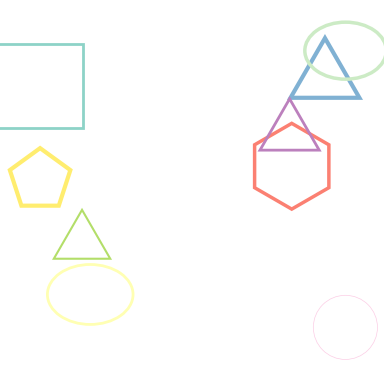[{"shape": "square", "thickness": 2, "radius": 0.55, "center": [0.106, 0.777]}, {"shape": "oval", "thickness": 2, "radius": 0.56, "center": [0.234, 0.235]}, {"shape": "hexagon", "thickness": 2.5, "radius": 0.56, "center": [0.758, 0.568]}, {"shape": "triangle", "thickness": 3, "radius": 0.52, "center": [0.844, 0.798]}, {"shape": "triangle", "thickness": 1.5, "radius": 0.42, "center": [0.213, 0.37]}, {"shape": "circle", "thickness": 0.5, "radius": 0.42, "center": [0.897, 0.15]}, {"shape": "triangle", "thickness": 2, "radius": 0.44, "center": [0.752, 0.654]}, {"shape": "oval", "thickness": 2.5, "radius": 0.53, "center": [0.898, 0.868]}, {"shape": "pentagon", "thickness": 3, "radius": 0.41, "center": [0.104, 0.533]}]